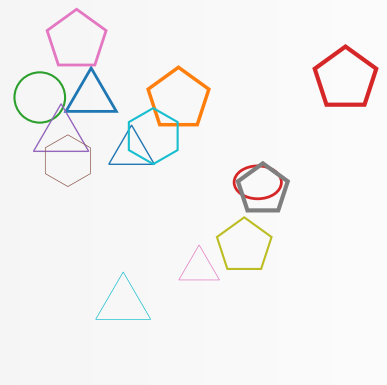[{"shape": "triangle", "thickness": 1, "radius": 0.34, "center": [0.339, 0.607]}, {"shape": "triangle", "thickness": 2, "radius": 0.38, "center": [0.235, 0.748]}, {"shape": "pentagon", "thickness": 2.5, "radius": 0.41, "center": [0.461, 0.743]}, {"shape": "circle", "thickness": 1.5, "radius": 0.33, "center": [0.103, 0.747]}, {"shape": "pentagon", "thickness": 3, "radius": 0.42, "center": [0.892, 0.796]}, {"shape": "oval", "thickness": 2, "radius": 0.31, "center": [0.665, 0.526]}, {"shape": "triangle", "thickness": 1, "radius": 0.41, "center": [0.158, 0.648]}, {"shape": "hexagon", "thickness": 0.5, "radius": 0.34, "center": [0.175, 0.583]}, {"shape": "pentagon", "thickness": 2, "radius": 0.4, "center": [0.198, 0.896]}, {"shape": "triangle", "thickness": 0.5, "radius": 0.3, "center": [0.514, 0.303]}, {"shape": "pentagon", "thickness": 3, "radius": 0.34, "center": [0.678, 0.508]}, {"shape": "pentagon", "thickness": 1.5, "radius": 0.37, "center": [0.63, 0.361]}, {"shape": "triangle", "thickness": 0.5, "radius": 0.41, "center": [0.318, 0.211]}, {"shape": "hexagon", "thickness": 1.5, "radius": 0.36, "center": [0.395, 0.646]}]